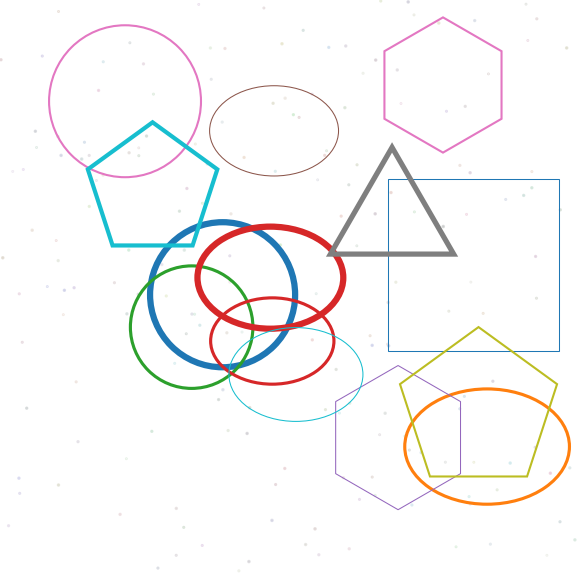[{"shape": "square", "thickness": 0.5, "radius": 0.74, "center": [0.82, 0.54]}, {"shape": "circle", "thickness": 3, "radius": 0.63, "center": [0.385, 0.489]}, {"shape": "oval", "thickness": 1.5, "radius": 0.71, "center": [0.843, 0.226]}, {"shape": "circle", "thickness": 1.5, "radius": 0.53, "center": [0.332, 0.433]}, {"shape": "oval", "thickness": 3, "radius": 0.63, "center": [0.468, 0.518]}, {"shape": "oval", "thickness": 1.5, "radius": 0.53, "center": [0.471, 0.409]}, {"shape": "hexagon", "thickness": 0.5, "radius": 0.62, "center": [0.689, 0.241]}, {"shape": "oval", "thickness": 0.5, "radius": 0.56, "center": [0.475, 0.773]}, {"shape": "circle", "thickness": 1, "radius": 0.66, "center": [0.216, 0.824]}, {"shape": "hexagon", "thickness": 1, "radius": 0.59, "center": [0.767, 0.852]}, {"shape": "triangle", "thickness": 2.5, "radius": 0.62, "center": [0.679, 0.621]}, {"shape": "pentagon", "thickness": 1, "radius": 0.72, "center": [0.829, 0.29]}, {"shape": "pentagon", "thickness": 2, "radius": 0.59, "center": [0.264, 0.669]}, {"shape": "oval", "thickness": 0.5, "radius": 0.58, "center": [0.512, 0.351]}]